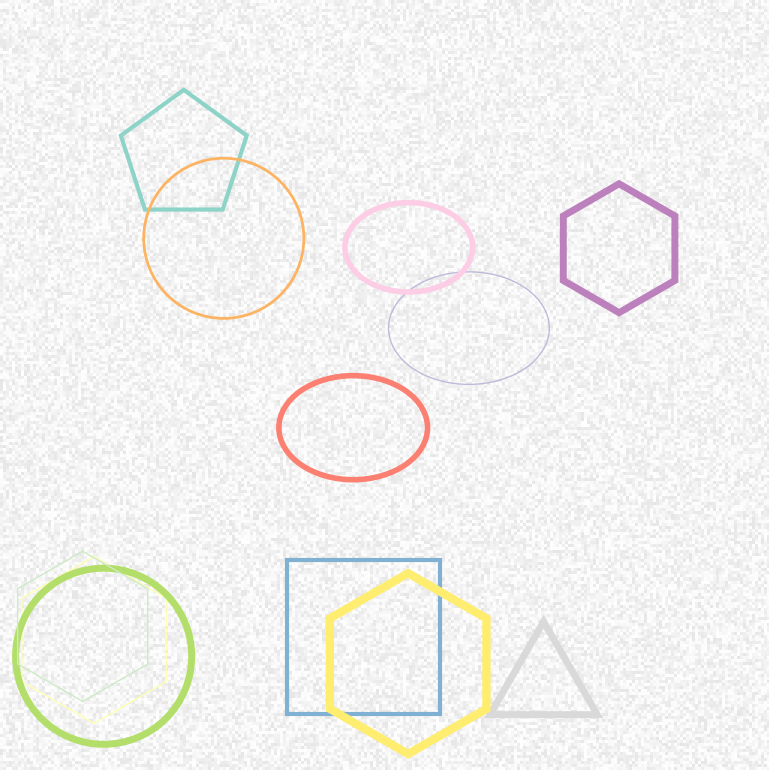[{"shape": "pentagon", "thickness": 1.5, "radius": 0.43, "center": [0.239, 0.797]}, {"shape": "hexagon", "thickness": 0.5, "radius": 0.54, "center": [0.122, 0.169]}, {"shape": "oval", "thickness": 0.5, "radius": 0.52, "center": [0.609, 0.574]}, {"shape": "oval", "thickness": 2, "radius": 0.48, "center": [0.459, 0.445]}, {"shape": "square", "thickness": 1.5, "radius": 0.5, "center": [0.472, 0.172]}, {"shape": "circle", "thickness": 1, "radius": 0.52, "center": [0.291, 0.691]}, {"shape": "circle", "thickness": 2.5, "radius": 0.57, "center": [0.135, 0.148]}, {"shape": "oval", "thickness": 2, "radius": 0.41, "center": [0.531, 0.679]}, {"shape": "triangle", "thickness": 2.5, "radius": 0.4, "center": [0.706, 0.112]}, {"shape": "hexagon", "thickness": 2.5, "radius": 0.42, "center": [0.804, 0.678]}, {"shape": "hexagon", "thickness": 0.5, "radius": 0.49, "center": [0.107, 0.187]}, {"shape": "hexagon", "thickness": 3, "radius": 0.59, "center": [0.53, 0.138]}]